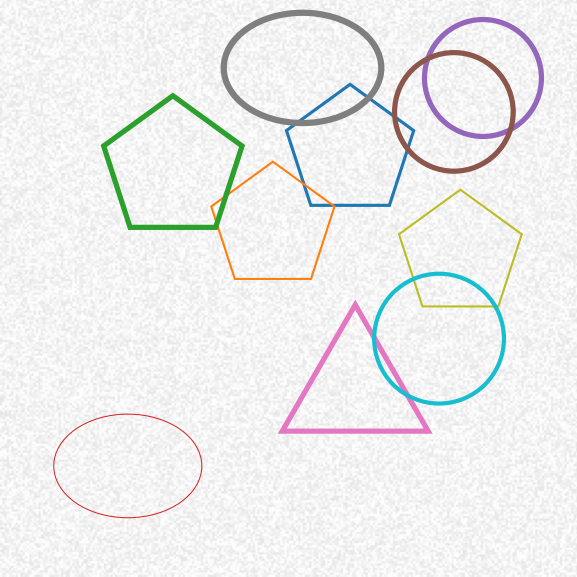[{"shape": "pentagon", "thickness": 1.5, "radius": 0.58, "center": [0.606, 0.737]}, {"shape": "pentagon", "thickness": 1, "radius": 0.56, "center": [0.473, 0.607]}, {"shape": "pentagon", "thickness": 2.5, "radius": 0.63, "center": [0.299, 0.707]}, {"shape": "oval", "thickness": 0.5, "radius": 0.64, "center": [0.221, 0.192]}, {"shape": "circle", "thickness": 2.5, "radius": 0.51, "center": [0.836, 0.864]}, {"shape": "circle", "thickness": 2.5, "radius": 0.51, "center": [0.786, 0.805]}, {"shape": "triangle", "thickness": 2.5, "radius": 0.73, "center": [0.615, 0.326]}, {"shape": "oval", "thickness": 3, "radius": 0.68, "center": [0.524, 0.882]}, {"shape": "pentagon", "thickness": 1, "radius": 0.56, "center": [0.797, 0.559]}, {"shape": "circle", "thickness": 2, "radius": 0.56, "center": [0.76, 0.413]}]